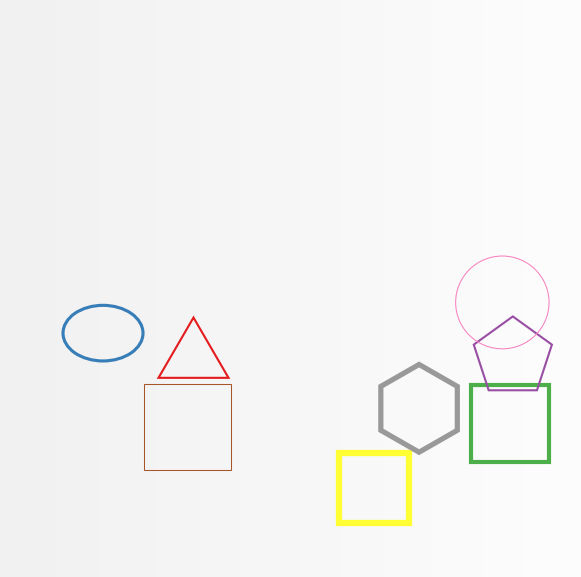[{"shape": "triangle", "thickness": 1, "radius": 0.35, "center": [0.333, 0.38]}, {"shape": "oval", "thickness": 1.5, "radius": 0.34, "center": [0.177, 0.422]}, {"shape": "square", "thickness": 2, "radius": 0.33, "center": [0.878, 0.265]}, {"shape": "pentagon", "thickness": 1, "radius": 0.35, "center": [0.882, 0.381]}, {"shape": "square", "thickness": 3, "radius": 0.3, "center": [0.643, 0.154]}, {"shape": "square", "thickness": 0.5, "radius": 0.37, "center": [0.322, 0.26]}, {"shape": "circle", "thickness": 0.5, "radius": 0.4, "center": [0.864, 0.475]}, {"shape": "hexagon", "thickness": 2.5, "radius": 0.38, "center": [0.721, 0.292]}]